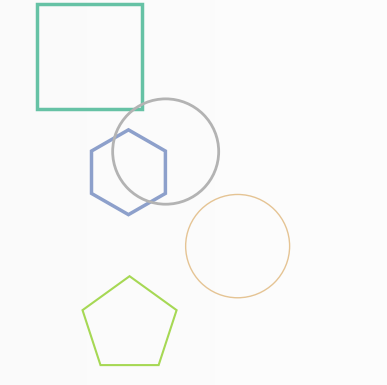[{"shape": "square", "thickness": 2.5, "radius": 0.68, "center": [0.231, 0.852]}, {"shape": "hexagon", "thickness": 2.5, "radius": 0.55, "center": [0.331, 0.553]}, {"shape": "pentagon", "thickness": 1.5, "radius": 0.64, "center": [0.334, 0.155]}, {"shape": "circle", "thickness": 1, "radius": 0.67, "center": [0.613, 0.361]}, {"shape": "circle", "thickness": 2, "radius": 0.68, "center": [0.428, 0.606]}]